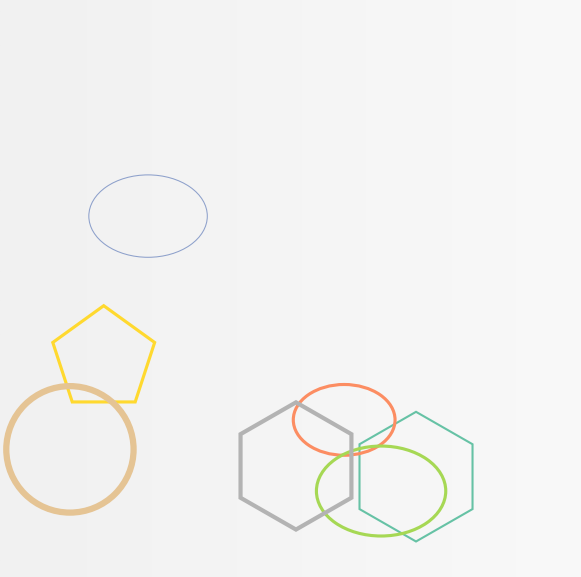[{"shape": "hexagon", "thickness": 1, "radius": 0.56, "center": [0.716, 0.174]}, {"shape": "oval", "thickness": 1.5, "radius": 0.44, "center": [0.592, 0.272]}, {"shape": "oval", "thickness": 0.5, "radius": 0.51, "center": [0.255, 0.625]}, {"shape": "oval", "thickness": 1.5, "radius": 0.56, "center": [0.656, 0.149]}, {"shape": "pentagon", "thickness": 1.5, "radius": 0.46, "center": [0.178, 0.378]}, {"shape": "circle", "thickness": 3, "radius": 0.55, "center": [0.12, 0.221]}, {"shape": "hexagon", "thickness": 2, "radius": 0.55, "center": [0.509, 0.192]}]